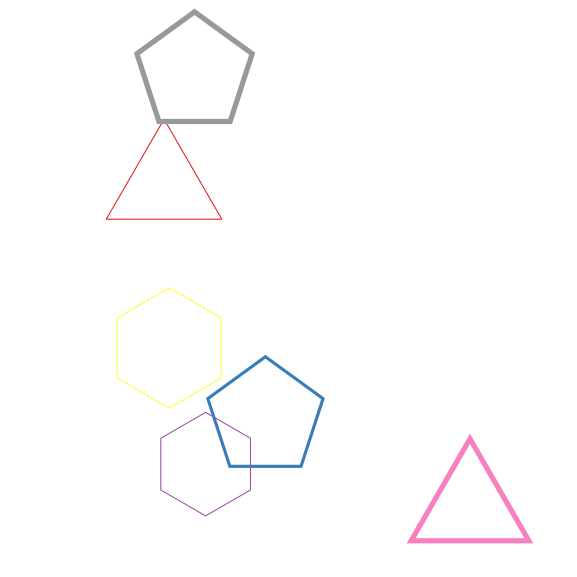[{"shape": "triangle", "thickness": 0.5, "radius": 0.58, "center": [0.284, 0.677]}, {"shape": "pentagon", "thickness": 1.5, "radius": 0.52, "center": [0.46, 0.276]}, {"shape": "hexagon", "thickness": 0.5, "radius": 0.45, "center": [0.356, 0.195]}, {"shape": "hexagon", "thickness": 0.5, "radius": 0.52, "center": [0.293, 0.397]}, {"shape": "triangle", "thickness": 2.5, "radius": 0.59, "center": [0.814, 0.122]}, {"shape": "pentagon", "thickness": 2.5, "radius": 0.52, "center": [0.337, 0.874]}]